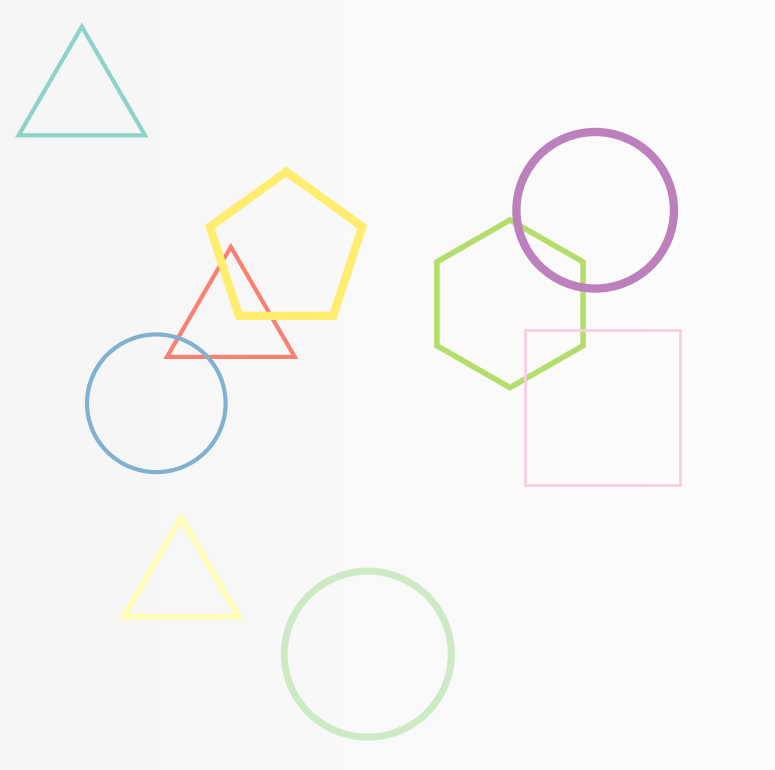[{"shape": "triangle", "thickness": 1.5, "radius": 0.47, "center": [0.106, 0.871]}, {"shape": "triangle", "thickness": 2, "radius": 0.43, "center": [0.234, 0.242]}, {"shape": "triangle", "thickness": 1.5, "radius": 0.48, "center": [0.298, 0.584]}, {"shape": "circle", "thickness": 1.5, "radius": 0.45, "center": [0.202, 0.476]}, {"shape": "hexagon", "thickness": 2, "radius": 0.54, "center": [0.658, 0.605]}, {"shape": "square", "thickness": 1, "radius": 0.5, "center": [0.777, 0.471]}, {"shape": "circle", "thickness": 3, "radius": 0.51, "center": [0.768, 0.727]}, {"shape": "circle", "thickness": 2.5, "radius": 0.54, "center": [0.475, 0.151]}, {"shape": "pentagon", "thickness": 3, "radius": 0.52, "center": [0.369, 0.673]}]